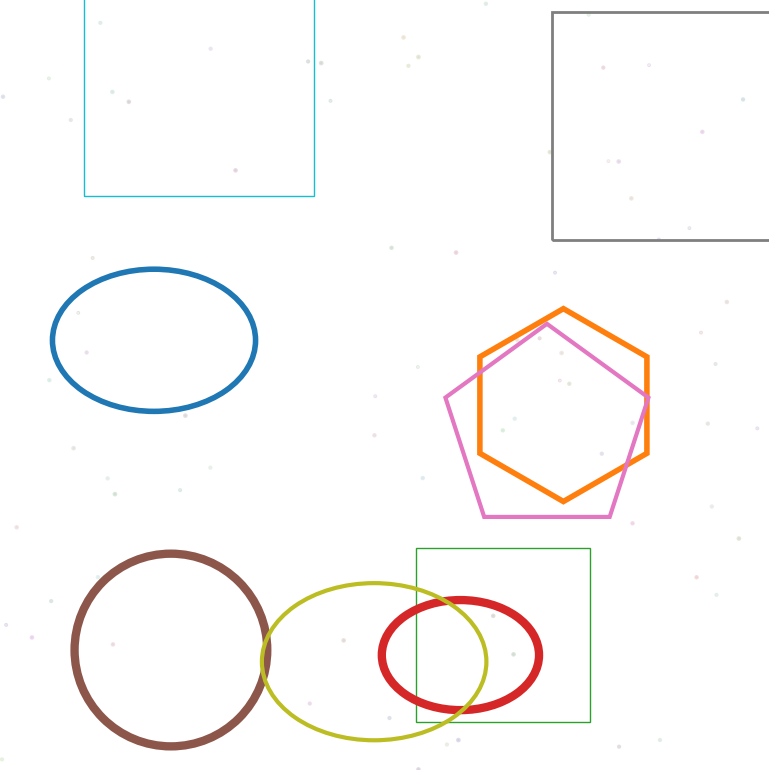[{"shape": "oval", "thickness": 2, "radius": 0.66, "center": [0.2, 0.558]}, {"shape": "hexagon", "thickness": 2, "radius": 0.63, "center": [0.732, 0.474]}, {"shape": "square", "thickness": 0.5, "radius": 0.56, "center": [0.653, 0.175]}, {"shape": "oval", "thickness": 3, "radius": 0.51, "center": [0.598, 0.149]}, {"shape": "circle", "thickness": 3, "radius": 0.63, "center": [0.222, 0.156]}, {"shape": "pentagon", "thickness": 1.5, "radius": 0.69, "center": [0.71, 0.441]}, {"shape": "square", "thickness": 1, "radius": 0.74, "center": [0.865, 0.836]}, {"shape": "oval", "thickness": 1.5, "radius": 0.73, "center": [0.486, 0.141]}, {"shape": "square", "thickness": 0.5, "radius": 0.75, "center": [0.259, 0.895]}]